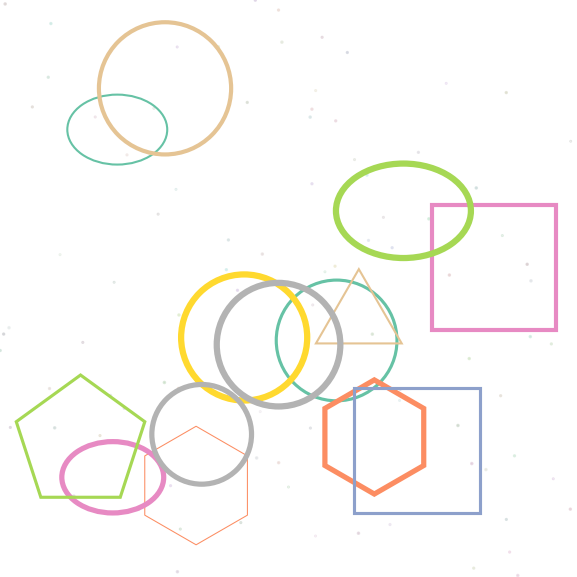[{"shape": "oval", "thickness": 1, "radius": 0.43, "center": [0.203, 0.775]}, {"shape": "circle", "thickness": 1.5, "radius": 0.52, "center": [0.583, 0.41]}, {"shape": "hexagon", "thickness": 2.5, "radius": 0.49, "center": [0.648, 0.242]}, {"shape": "hexagon", "thickness": 0.5, "radius": 0.51, "center": [0.34, 0.158]}, {"shape": "square", "thickness": 1.5, "radius": 0.54, "center": [0.722, 0.219]}, {"shape": "square", "thickness": 2, "radius": 0.54, "center": [0.856, 0.536]}, {"shape": "oval", "thickness": 2.5, "radius": 0.44, "center": [0.195, 0.173]}, {"shape": "oval", "thickness": 3, "radius": 0.58, "center": [0.699, 0.634]}, {"shape": "pentagon", "thickness": 1.5, "radius": 0.59, "center": [0.139, 0.233]}, {"shape": "circle", "thickness": 3, "radius": 0.55, "center": [0.423, 0.415]}, {"shape": "triangle", "thickness": 1, "radius": 0.43, "center": [0.621, 0.447]}, {"shape": "circle", "thickness": 2, "radius": 0.57, "center": [0.286, 0.846]}, {"shape": "circle", "thickness": 2.5, "radius": 0.43, "center": [0.349, 0.247]}, {"shape": "circle", "thickness": 3, "radius": 0.53, "center": [0.482, 0.402]}]